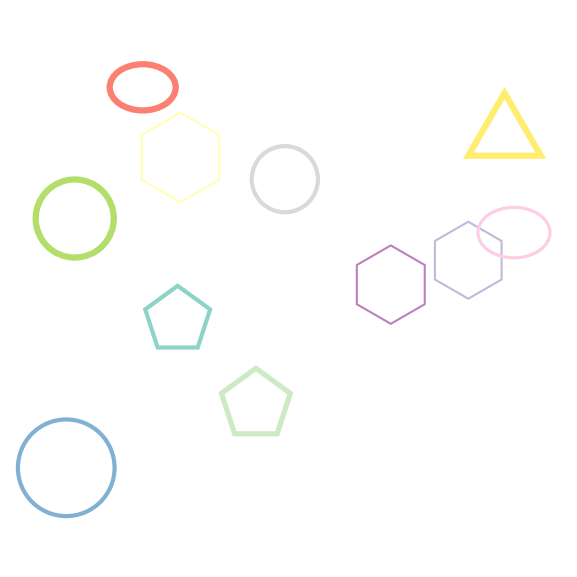[{"shape": "pentagon", "thickness": 2, "radius": 0.3, "center": [0.308, 0.445]}, {"shape": "hexagon", "thickness": 1, "radius": 0.39, "center": [0.313, 0.727]}, {"shape": "hexagon", "thickness": 1, "radius": 0.33, "center": [0.811, 0.549]}, {"shape": "oval", "thickness": 3, "radius": 0.29, "center": [0.247, 0.848]}, {"shape": "circle", "thickness": 2, "radius": 0.42, "center": [0.115, 0.189]}, {"shape": "circle", "thickness": 3, "radius": 0.34, "center": [0.129, 0.621]}, {"shape": "oval", "thickness": 1.5, "radius": 0.31, "center": [0.89, 0.596]}, {"shape": "circle", "thickness": 2, "radius": 0.29, "center": [0.493, 0.689]}, {"shape": "hexagon", "thickness": 1, "radius": 0.34, "center": [0.677, 0.506]}, {"shape": "pentagon", "thickness": 2.5, "radius": 0.31, "center": [0.443, 0.299]}, {"shape": "triangle", "thickness": 3, "radius": 0.36, "center": [0.874, 0.766]}]